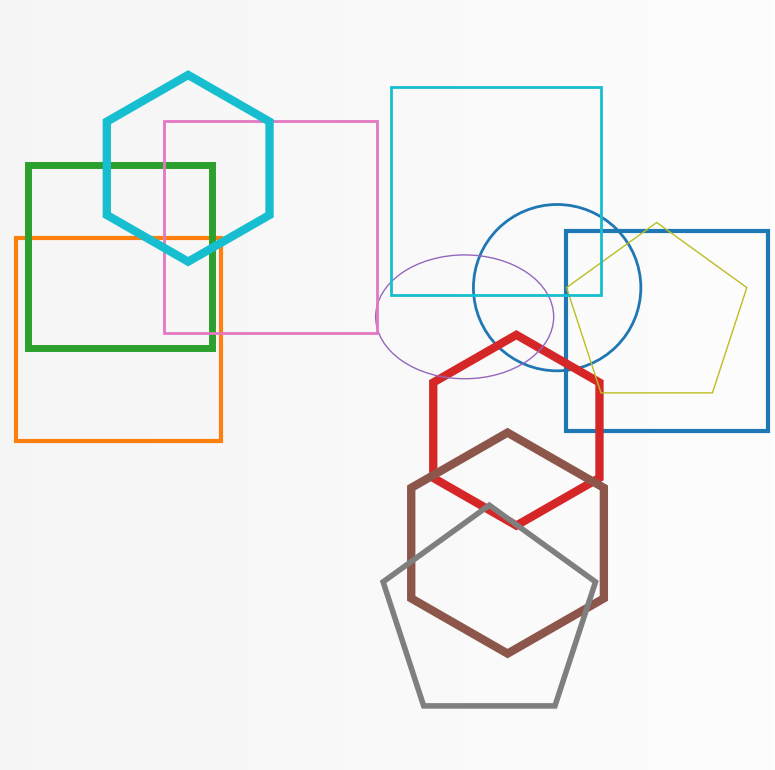[{"shape": "circle", "thickness": 1, "radius": 0.54, "center": [0.719, 0.626]}, {"shape": "square", "thickness": 1.5, "radius": 0.65, "center": [0.861, 0.57]}, {"shape": "square", "thickness": 1.5, "radius": 0.66, "center": [0.153, 0.559]}, {"shape": "square", "thickness": 2.5, "radius": 0.6, "center": [0.155, 0.667]}, {"shape": "hexagon", "thickness": 3, "radius": 0.62, "center": [0.666, 0.441]}, {"shape": "oval", "thickness": 0.5, "radius": 0.57, "center": [0.6, 0.589]}, {"shape": "hexagon", "thickness": 3, "radius": 0.72, "center": [0.655, 0.295]}, {"shape": "square", "thickness": 1, "radius": 0.69, "center": [0.349, 0.706]}, {"shape": "pentagon", "thickness": 2, "radius": 0.72, "center": [0.631, 0.2]}, {"shape": "pentagon", "thickness": 0.5, "radius": 0.61, "center": [0.847, 0.589]}, {"shape": "square", "thickness": 1, "radius": 0.68, "center": [0.64, 0.752]}, {"shape": "hexagon", "thickness": 3, "radius": 0.61, "center": [0.243, 0.781]}]